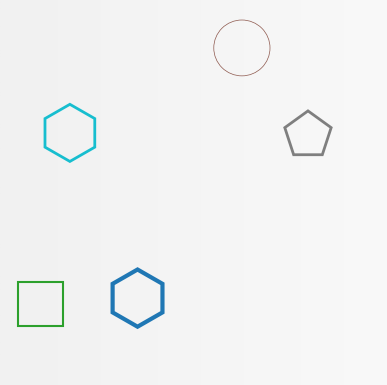[{"shape": "hexagon", "thickness": 3, "radius": 0.37, "center": [0.355, 0.226]}, {"shape": "square", "thickness": 1.5, "radius": 0.29, "center": [0.104, 0.21]}, {"shape": "circle", "thickness": 0.5, "radius": 0.36, "center": [0.624, 0.875]}, {"shape": "pentagon", "thickness": 2, "radius": 0.31, "center": [0.795, 0.649]}, {"shape": "hexagon", "thickness": 2, "radius": 0.37, "center": [0.18, 0.655]}]